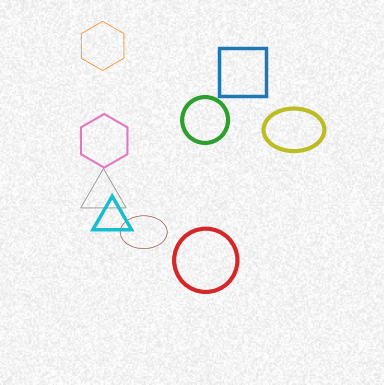[{"shape": "square", "thickness": 2.5, "radius": 0.31, "center": [0.63, 0.813]}, {"shape": "hexagon", "thickness": 0.5, "radius": 0.32, "center": [0.267, 0.881]}, {"shape": "circle", "thickness": 3, "radius": 0.3, "center": [0.533, 0.688]}, {"shape": "circle", "thickness": 3, "radius": 0.41, "center": [0.534, 0.324]}, {"shape": "oval", "thickness": 0.5, "radius": 0.31, "center": [0.373, 0.397]}, {"shape": "hexagon", "thickness": 1.5, "radius": 0.35, "center": [0.271, 0.634]}, {"shape": "triangle", "thickness": 0.5, "radius": 0.34, "center": [0.269, 0.494]}, {"shape": "oval", "thickness": 3, "radius": 0.39, "center": [0.764, 0.663]}, {"shape": "triangle", "thickness": 2.5, "radius": 0.29, "center": [0.291, 0.432]}]